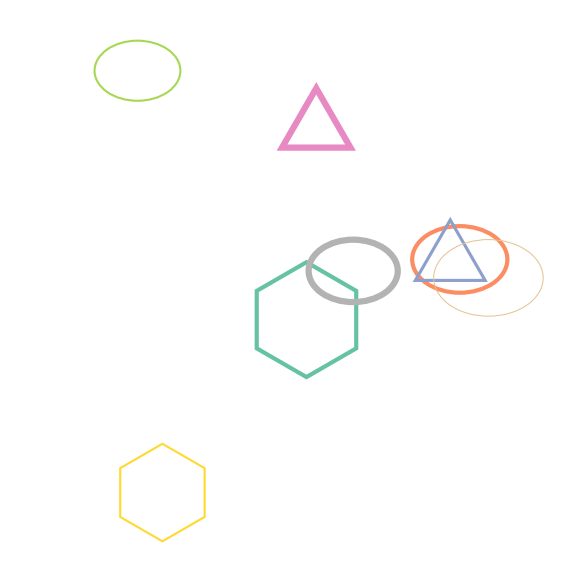[{"shape": "hexagon", "thickness": 2, "radius": 0.5, "center": [0.531, 0.446]}, {"shape": "oval", "thickness": 2, "radius": 0.41, "center": [0.796, 0.55]}, {"shape": "triangle", "thickness": 1.5, "radius": 0.35, "center": [0.78, 0.548]}, {"shape": "triangle", "thickness": 3, "radius": 0.34, "center": [0.548, 0.778]}, {"shape": "oval", "thickness": 1, "radius": 0.37, "center": [0.238, 0.877]}, {"shape": "hexagon", "thickness": 1, "radius": 0.42, "center": [0.281, 0.146]}, {"shape": "oval", "thickness": 0.5, "radius": 0.47, "center": [0.846, 0.518]}, {"shape": "oval", "thickness": 3, "radius": 0.39, "center": [0.612, 0.53]}]